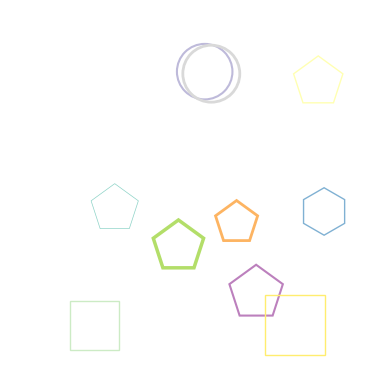[{"shape": "pentagon", "thickness": 0.5, "radius": 0.32, "center": [0.298, 0.458]}, {"shape": "pentagon", "thickness": 1, "radius": 0.34, "center": [0.827, 0.787]}, {"shape": "circle", "thickness": 1.5, "radius": 0.36, "center": [0.532, 0.814]}, {"shape": "hexagon", "thickness": 1, "radius": 0.31, "center": [0.842, 0.451]}, {"shape": "pentagon", "thickness": 2, "radius": 0.29, "center": [0.614, 0.422]}, {"shape": "pentagon", "thickness": 2.5, "radius": 0.34, "center": [0.463, 0.36]}, {"shape": "circle", "thickness": 2, "radius": 0.37, "center": [0.549, 0.809]}, {"shape": "pentagon", "thickness": 1.5, "radius": 0.36, "center": [0.665, 0.239]}, {"shape": "square", "thickness": 1, "radius": 0.32, "center": [0.245, 0.154]}, {"shape": "square", "thickness": 1, "radius": 0.39, "center": [0.766, 0.156]}]